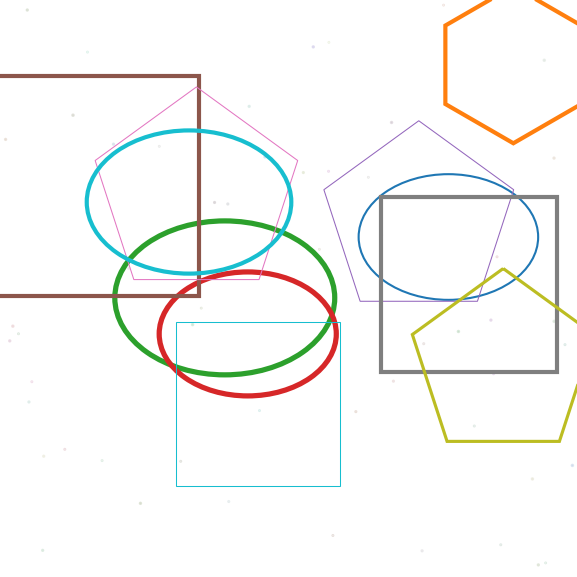[{"shape": "oval", "thickness": 1, "radius": 0.78, "center": [0.776, 0.589]}, {"shape": "hexagon", "thickness": 2, "radius": 0.68, "center": [0.889, 0.887]}, {"shape": "oval", "thickness": 2.5, "radius": 0.95, "center": [0.389, 0.483]}, {"shape": "oval", "thickness": 2.5, "radius": 0.77, "center": [0.429, 0.421]}, {"shape": "pentagon", "thickness": 0.5, "radius": 0.86, "center": [0.725, 0.617]}, {"shape": "square", "thickness": 2, "radius": 0.95, "center": [0.155, 0.677]}, {"shape": "pentagon", "thickness": 0.5, "radius": 0.92, "center": [0.34, 0.664]}, {"shape": "square", "thickness": 2, "radius": 0.76, "center": [0.812, 0.506]}, {"shape": "pentagon", "thickness": 1.5, "radius": 0.83, "center": [0.871, 0.369]}, {"shape": "square", "thickness": 0.5, "radius": 0.71, "center": [0.447, 0.3]}, {"shape": "oval", "thickness": 2, "radius": 0.89, "center": [0.327, 0.649]}]